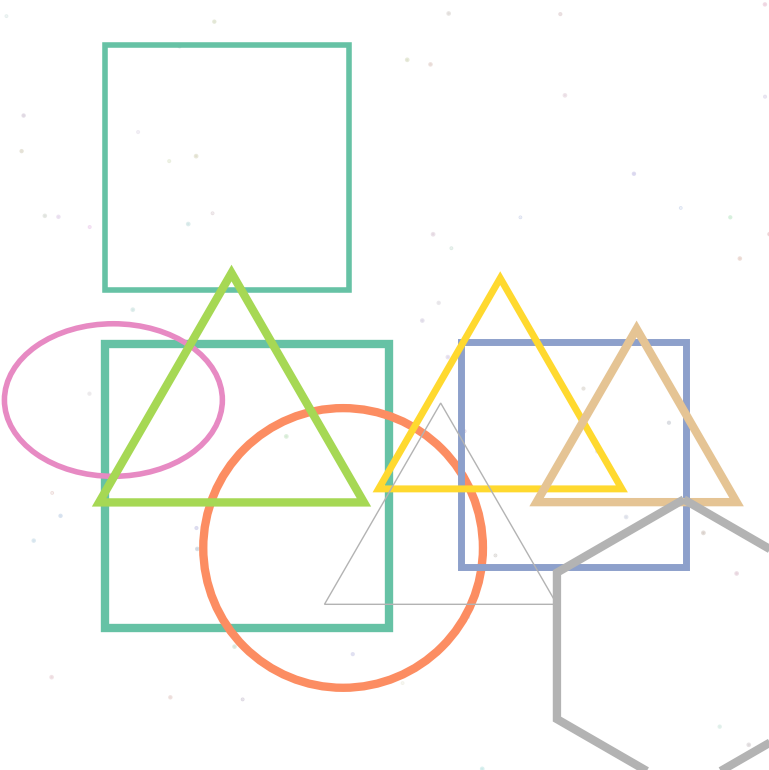[{"shape": "square", "thickness": 3, "radius": 0.92, "center": [0.321, 0.369]}, {"shape": "square", "thickness": 2, "radius": 0.79, "center": [0.295, 0.783]}, {"shape": "circle", "thickness": 3, "radius": 0.91, "center": [0.446, 0.288]}, {"shape": "square", "thickness": 2.5, "radius": 0.73, "center": [0.744, 0.409]}, {"shape": "oval", "thickness": 2, "radius": 0.71, "center": [0.147, 0.48]}, {"shape": "triangle", "thickness": 3, "radius": 0.99, "center": [0.301, 0.447]}, {"shape": "triangle", "thickness": 2.5, "radius": 0.91, "center": [0.65, 0.456]}, {"shape": "triangle", "thickness": 3, "radius": 0.75, "center": [0.827, 0.423]}, {"shape": "hexagon", "thickness": 3, "radius": 0.95, "center": [0.888, 0.161]}, {"shape": "triangle", "thickness": 0.5, "radius": 0.87, "center": [0.572, 0.302]}]